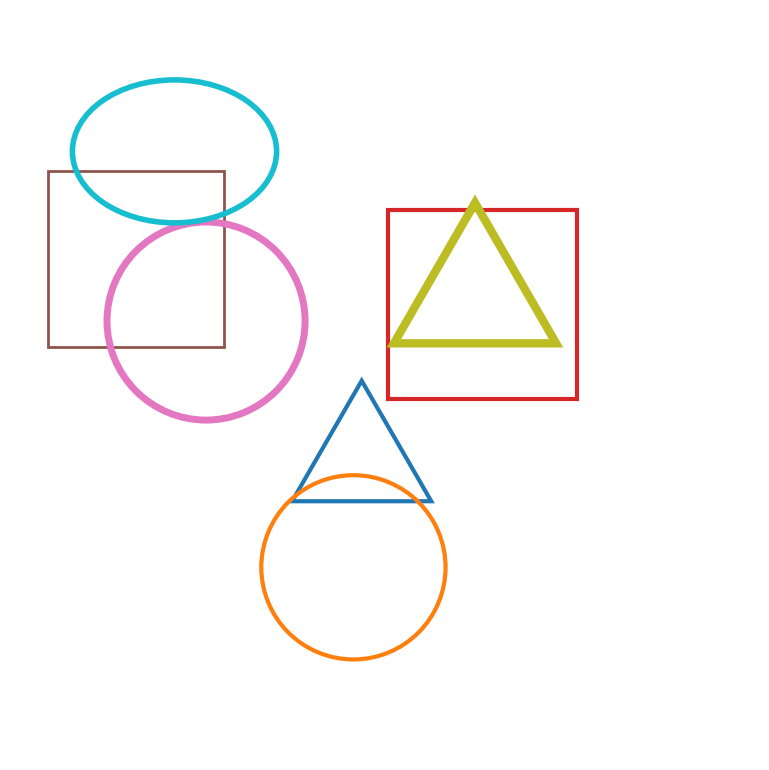[{"shape": "triangle", "thickness": 1.5, "radius": 0.52, "center": [0.47, 0.401]}, {"shape": "circle", "thickness": 1.5, "radius": 0.6, "center": [0.459, 0.263]}, {"shape": "square", "thickness": 1.5, "radius": 0.61, "center": [0.626, 0.605]}, {"shape": "square", "thickness": 1, "radius": 0.57, "center": [0.176, 0.664]}, {"shape": "circle", "thickness": 2.5, "radius": 0.64, "center": [0.268, 0.583]}, {"shape": "triangle", "thickness": 3, "radius": 0.61, "center": [0.617, 0.615]}, {"shape": "oval", "thickness": 2, "radius": 0.66, "center": [0.227, 0.803]}]